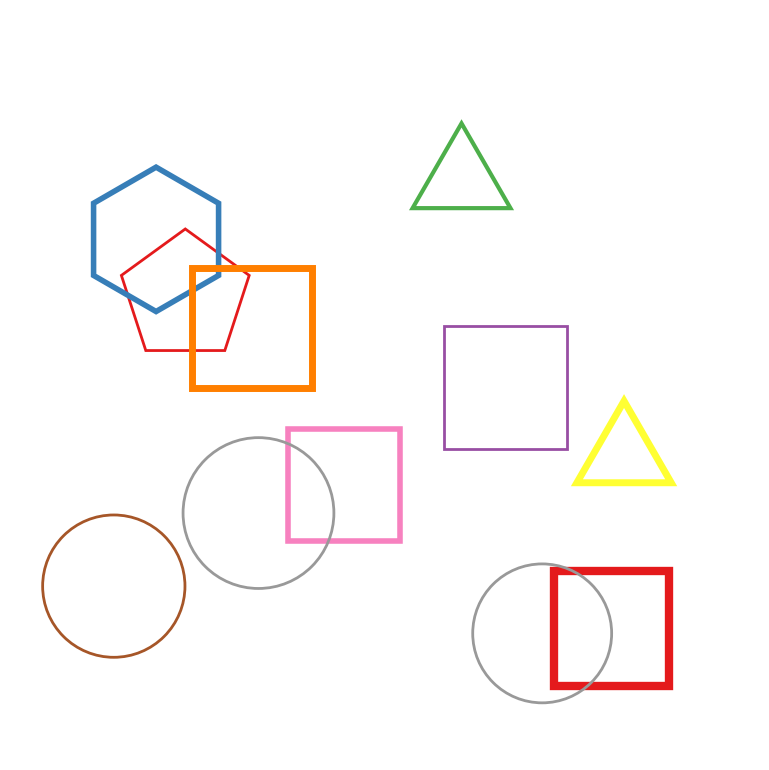[{"shape": "pentagon", "thickness": 1, "radius": 0.44, "center": [0.241, 0.615]}, {"shape": "square", "thickness": 3, "radius": 0.37, "center": [0.794, 0.184]}, {"shape": "hexagon", "thickness": 2, "radius": 0.47, "center": [0.203, 0.689]}, {"shape": "triangle", "thickness": 1.5, "radius": 0.37, "center": [0.599, 0.766]}, {"shape": "square", "thickness": 1, "radius": 0.4, "center": [0.657, 0.497]}, {"shape": "square", "thickness": 2.5, "radius": 0.39, "center": [0.327, 0.574]}, {"shape": "triangle", "thickness": 2.5, "radius": 0.35, "center": [0.81, 0.408]}, {"shape": "circle", "thickness": 1, "radius": 0.46, "center": [0.148, 0.239]}, {"shape": "square", "thickness": 2, "radius": 0.36, "center": [0.447, 0.37]}, {"shape": "circle", "thickness": 1, "radius": 0.49, "center": [0.336, 0.334]}, {"shape": "circle", "thickness": 1, "radius": 0.45, "center": [0.704, 0.177]}]